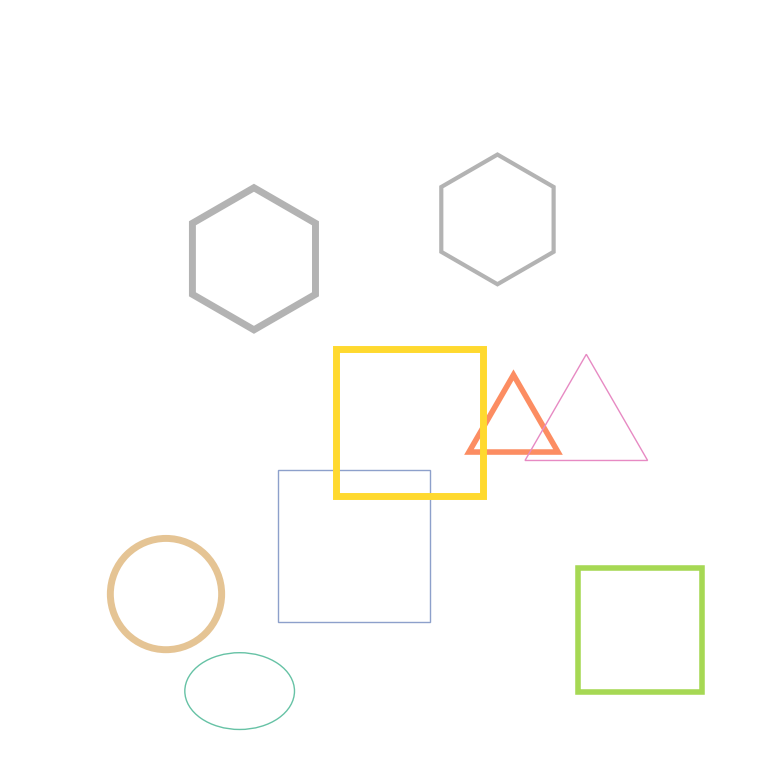[{"shape": "oval", "thickness": 0.5, "radius": 0.36, "center": [0.311, 0.102]}, {"shape": "triangle", "thickness": 2, "radius": 0.33, "center": [0.667, 0.446]}, {"shape": "square", "thickness": 0.5, "radius": 0.49, "center": [0.46, 0.29]}, {"shape": "triangle", "thickness": 0.5, "radius": 0.46, "center": [0.761, 0.448]}, {"shape": "square", "thickness": 2, "radius": 0.4, "center": [0.831, 0.182]}, {"shape": "square", "thickness": 2.5, "radius": 0.48, "center": [0.532, 0.451]}, {"shape": "circle", "thickness": 2.5, "radius": 0.36, "center": [0.216, 0.228]}, {"shape": "hexagon", "thickness": 1.5, "radius": 0.42, "center": [0.646, 0.715]}, {"shape": "hexagon", "thickness": 2.5, "radius": 0.46, "center": [0.33, 0.664]}]